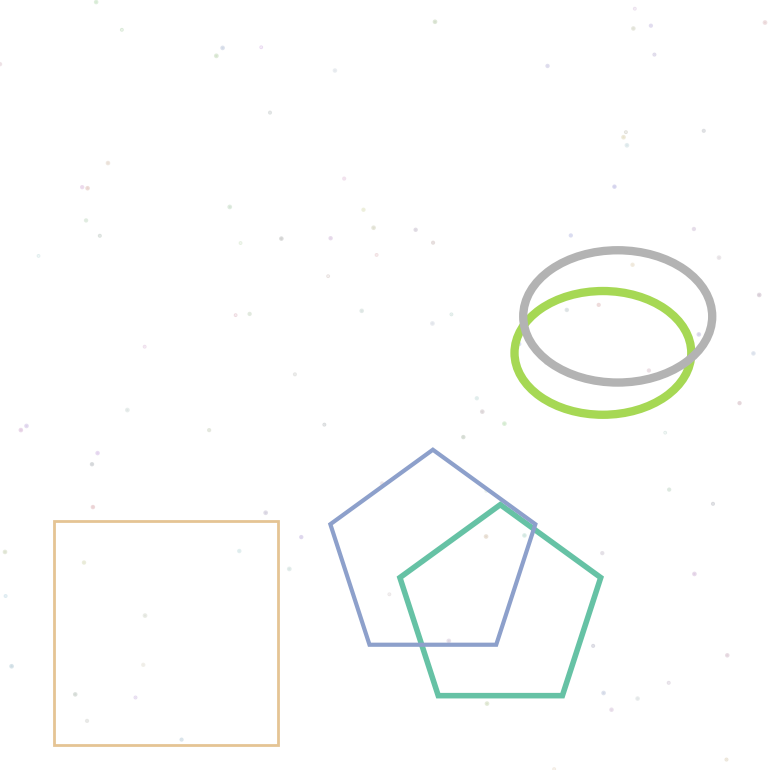[{"shape": "pentagon", "thickness": 2, "radius": 0.69, "center": [0.65, 0.207]}, {"shape": "pentagon", "thickness": 1.5, "radius": 0.7, "center": [0.562, 0.276]}, {"shape": "oval", "thickness": 3, "radius": 0.57, "center": [0.783, 0.542]}, {"shape": "square", "thickness": 1, "radius": 0.73, "center": [0.216, 0.178]}, {"shape": "oval", "thickness": 3, "radius": 0.61, "center": [0.802, 0.589]}]